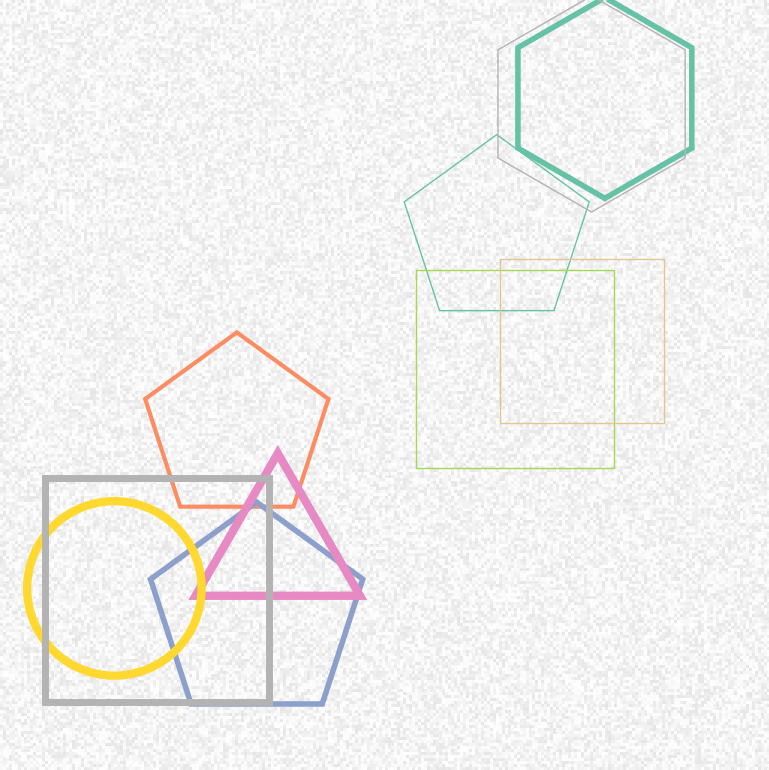[{"shape": "pentagon", "thickness": 0.5, "radius": 0.63, "center": [0.645, 0.699]}, {"shape": "hexagon", "thickness": 2, "radius": 0.65, "center": [0.786, 0.873]}, {"shape": "pentagon", "thickness": 1.5, "radius": 0.63, "center": [0.308, 0.443]}, {"shape": "pentagon", "thickness": 2, "radius": 0.72, "center": [0.333, 0.203]}, {"shape": "triangle", "thickness": 3, "radius": 0.62, "center": [0.361, 0.288]}, {"shape": "square", "thickness": 0.5, "radius": 0.64, "center": [0.669, 0.521]}, {"shape": "circle", "thickness": 3, "radius": 0.57, "center": [0.149, 0.236]}, {"shape": "square", "thickness": 0.5, "radius": 0.53, "center": [0.756, 0.557]}, {"shape": "hexagon", "thickness": 0.5, "radius": 0.7, "center": [0.768, 0.865]}, {"shape": "square", "thickness": 2.5, "radius": 0.73, "center": [0.204, 0.234]}]